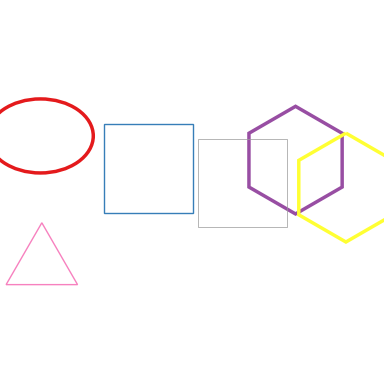[{"shape": "oval", "thickness": 2.5, "radius": 0.69, "center": [0.105, 0.647]}, {"shape": "square", "thickness": 1, "radius": 0.58, "center": [0.387, 0.562]}, {"shape": "hexagon", "thickness": 2.5, "radius": 0.7, "center": [0.768, 0.584]}, {"shape": "hexagon", "thickness": 2.5, "radius": 0.71, "center": [0.899, 0.513]}, {"shape": "triangle", "thickness": 1, "radius": 0.54, "center": [0.109, 0.314]}, {"shape": "square", "thickness": 0.5, "radius": 0.58, "center": [0.629, 0.525]}]